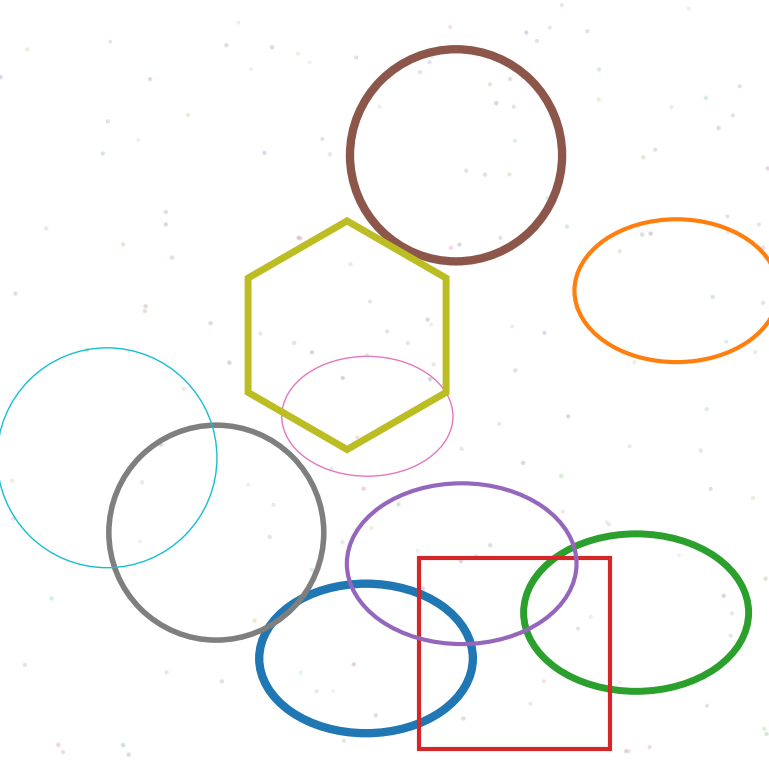[{"shape": "oval", "thickness": 3, "radius": 0.69, "center": [0.475, 0.145]}, {"shape": "oval", "thickness": 1.5, "radius": 0.66, "center": [0.879, 0.622]}, {"shape": "oval", "thickness": 2.5, "radius": 0.73, "center": [0.826, 0.204]}, {"shape": "square", "thickness": 1.5, "radius": 0.62, "center": [0.668, 0.151]}, {"shape": "oval", "thickness": 1.5, "radius": 0.75, "center": [0.6, 0.268]}, {"shape": "circle", "thickness": 3, "radius": 0.69, "center": [0.592, 0.798]}, {"shape": "oval", "thickness": 0.5, "radius": 0.56, "center": [0.477, 0.459]}, {"shape": "circle", "thickness": 2, "radius": 0.7, "center": [0.281, 0.308]}, {"shape": "hexagon", "thickness": 2.5, "radius": 0.74, "center": [0.451, 0.565]}, {"shape": "circle", "thickness": 0.5, "radius": 0.71, "center": [0.139, 0.405]}]